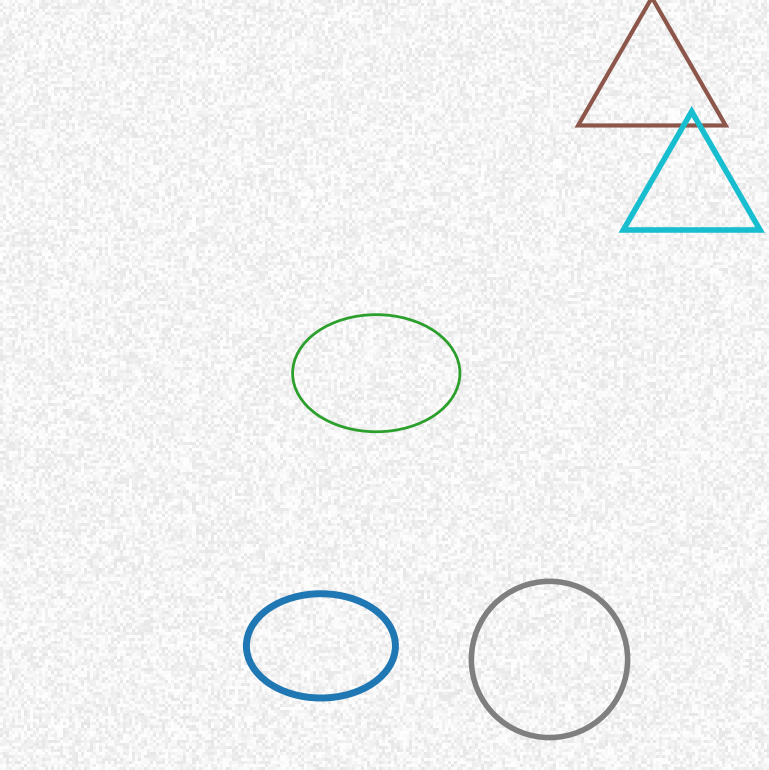[{"shape": "oval", "thickness": 2.5, "radius": 0.48, "center": [0.417, 0.161]}, {"shape": "oval", "thickness": 1, "radius": 0.54, "center": [0.489, 0.515]}, {"shape": "triangle", "thickness": 1.5, "radius": 0.55, "center": [0.847, 0.892]}, {"shape": "circle", "thickness": 2, "radius": 0.51, "center": [0.714, 0.144]}, {"shape": "triangle", "thickness": 2, "radius": 0.51, "center": [0.898, 0.753]}]